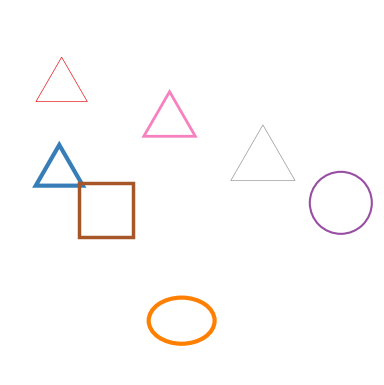[{"shape": "triangle", "thickness": 0.5, "radius": 0.39, "center": [0.16, 0.774]}, {"shape": "triangle", "thickness": 3, "radius": 0.35, "center": [0.154, 0.553]}, {"shape": "circle", "thickness": 1.5, "radius": 0.4, "center": [0.885, 0.473]}, {"shape": "oval", "thickness": 3, "radius": 0.43, "center": [0.472, 0.167]}, {"shape": "square", "thickness": 2.5, "radius": 0.35, "center": [0.276, 0.455]}, {"shape": "triangle", "thickness": 2, "radius": 0.39, "center": [0.44, 0.685]}, {"shape": "triangle", "thickness": 0.5, "radius": 0.48, "center": [0.683, 0.579]}]